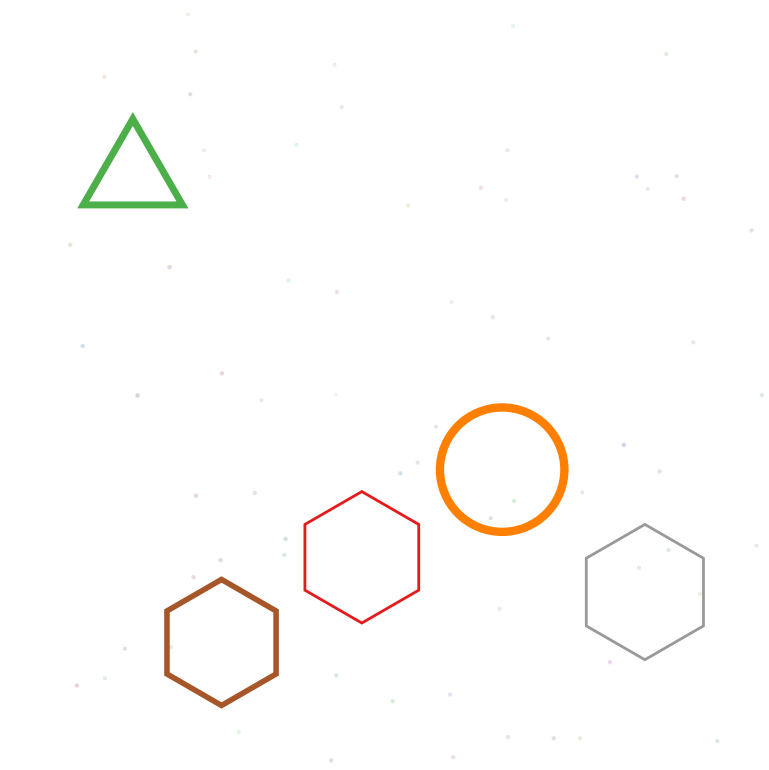[{"shape": "hexagon", "thickness": 1, "radius": 0.43, "center": [0.47, 0.276]}, {"shape": "triangle", "thickness": 2.5, "radius": 0.37, "center": [0.173, 0.771]}, {"shape": "circle", "thickness": 3, "radius": 0.4, "center": [0.652, 0.39]}, {"shape": "hexagon", "thickness": 2, "radius": 0.41, "center": [0.288, 0.166]}, {"shape": "hexagon", "thickness": 1, "radius": 0.44, "center": [0.837, 0.231]}]